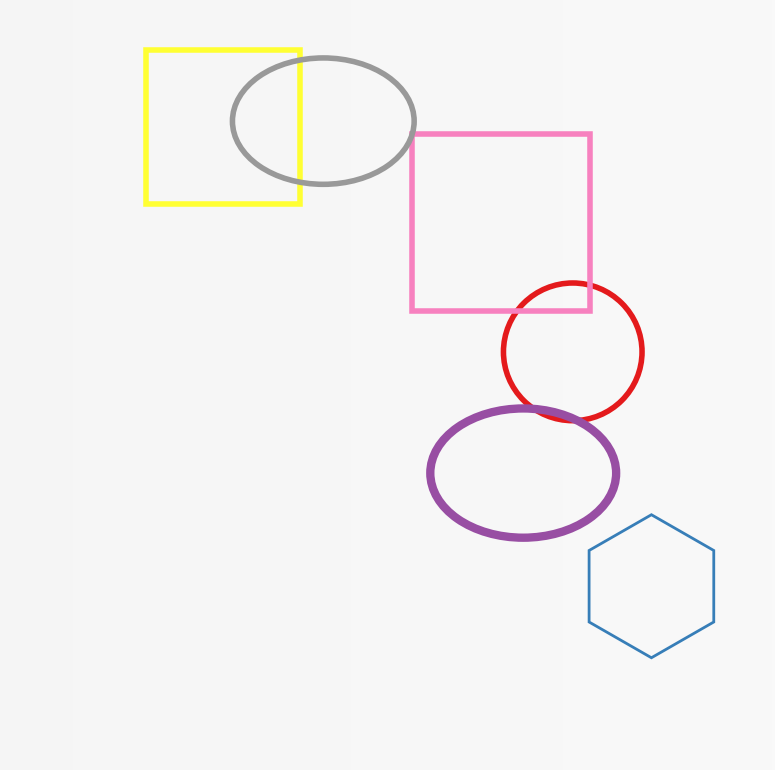[{"shape": "circle", "thickness": 2, "radius": 0.45, "center": [0.739, 0.543]}, {"shape": "hexagon", "thickness": 1, "radius": 0.46, "center": [0.841, 0.239]}, {"shape": "oval", "thickness": 3, "radius": 0.6, "center": [0.675, 0.386]}, {"shape": "square", "thickness": 2, "radius": 0.5, "center": [0.288, 0.835]}, {"shape": "square", "thickness": 2, "radius": 0.57, "center": [0.647, 0.711]}, {"shape": "oval", "thickness": 2, "radius": 0.59, "center": [0.417, 0.843]}]